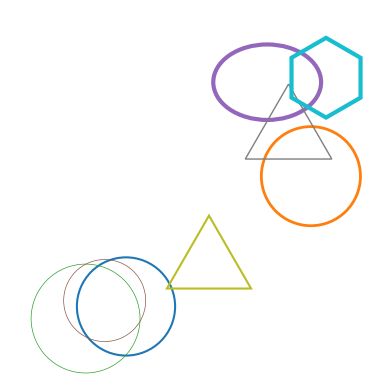[{"shape": "circle", "thickness": 1.5, "radius": 0.64, "center": [0.327, 0.204]}, {"shape": "circle", "thickness": 2, "radius": 0.64, "center": [0.808, 0.542]}, {"shape": "circle", "thickness": 0.5, "radius": 0.71, "center": [0.222, 0.173]}, {"shape": "oval", "thickness": 3, "radius": 0.7, "center": [0.694, 0.786]}, {"shape": "circle", "thickness": 0.5, "radius": 0.53, "center": [0.272, 0.219]}, {"shape": "triangle", "thickness": 1, "radius": 0.65, "center": [0.749, 0.652]}, {"shape": "triangle", "thickness": 1.5, "radius": 0.63, "center": [0.543, 0.314]}, {"shape": "hexagon", "thickness": 3, "radius": 0.52, "center": [0.847, 0.798]}]